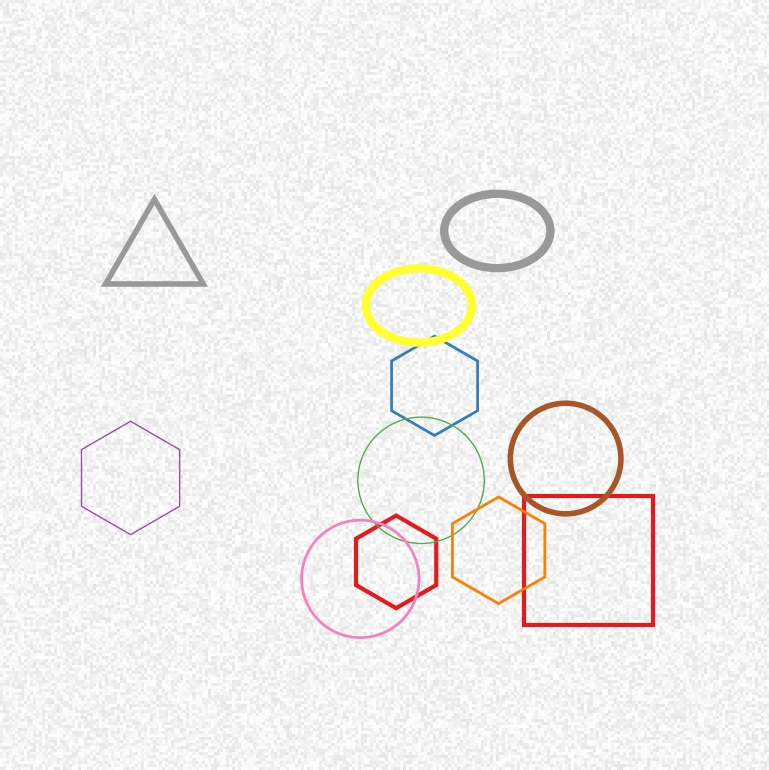[{"shape": "hexagon", "thickness": 1.5, "radius": 0.3, "center": [0.514, 0.27]}, {"shape": "square", "thickness": 1.5, "radius": 0.42, "center": [0.764, 0.272]}, {"shape": "hexagon", "thickness": 1, "radius": 0.32, "center": [0.564, 0.499]}, {"shape": "circle", "thickness": 0.5, "radius": 0.41, "center": [0.547, 0.376]}, {"shape": "hexagon", "thickness": 0.5, "radius": 0.37, "center": [0.17, 0.379]}, {"shape": "hexagon", "thickness": 1, "radius": 0.35, "center": [0.648, 0.285]}, {"shape": "oval", "thickness": 3, "radius": 0.34, "center": [0.544, 0.603]}, {"shape": "circle", "thickness": 2, "radius": 0.36, "center": [0.735, 0.405]}, {"shape": "circle", "thickness": 1, "radius": 0.38, "center": [0.468, 0.248]}, {"shape": "triangle", "thickness": 2, "radius": 0.37, "center": [0.201, 0.668]}, {"shape": "oval", "thickness": 3, "radius": 0.34, "center": [0.646, 0.7]}]